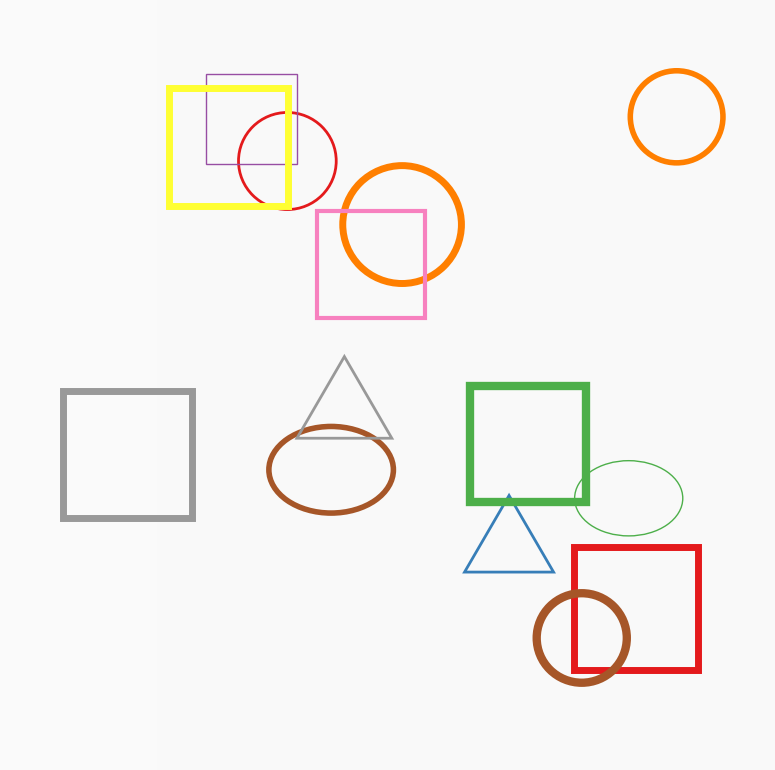[{"shape": "square", "thickness": 2.5, "radius": 0.4, "center": [0.821, 0.209]}, {"shape": "circle", "thickness": 1, "radius": 0.32, "center": [0.371, 0.791]}, {"shape": "triangle", "thickness": 1, "radius": 0.33, "center": [0.657, 0.29]}, {"shape": "square", "thickness": 3, "radius": 0.38, "center": [0.682, 0.423]}, {"shape": "oval", "thickness": 0.5, "radius": 0.35, "center": [0.811, 0.353]}, {"shape": "square", "thickness": 0.5, "radius": 0.29, "center": [0.325, 0.845]}, {"shape": "circle", "thickness": 2, "radius": 0.3, "center": [0.873, 0.848]}, {"shape": "circle", "thickness": 2.5, "radius": 0.38, "center": [0.519, 0.708]}, {"shape": "square", "thickness": 2.5, "radius": 0.38, "center": [0.295, 0.809]}, {"shape": "circle", "thickness": 3, "radius": 0.29, "center": [0.751, 0.171]}, {"shape": "oval", "thickness": 2, "radius": 0.4, "center": [0.427, 0.39]}, {"shape": "square", "thickness": 1.5, "radius": 0.35, "center": [0.479, 0.657]}, {"shape": "triangle", "thickness": 1, "radius": 0.35, "center": [0.444, 0.466]}, {"shape": "square", "thickness": 2.5, "radius": 0.41, "center": [0.165, 0.41]}]